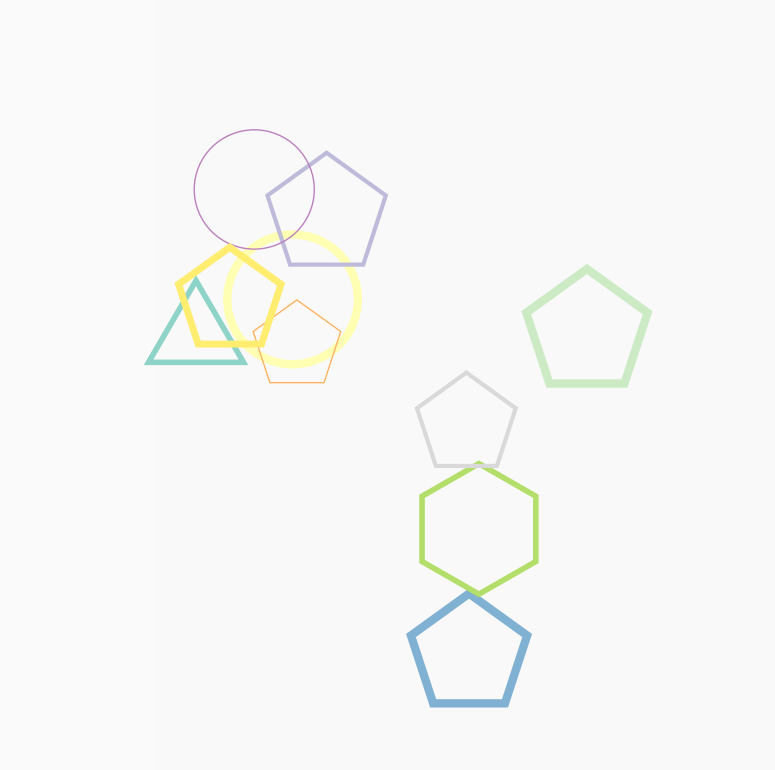[{"shape": "triangle", "thickness": 2, "radius": 0.35, "center": [0.253, 0.565]}, {"shape": "circle", "thickness": 3, "radius": 0.42, "center": [0.377, 0.611]}, {"shape": "pentagon", "thickness": 1.5, "radius": 0.4, "center": [0.421, 0.721]}, {"shape": "pentagon", "thickness": 3, "radius": 0.39, "center": [0.605, 0.15]}, {"shape": "pentagon", "thickness": 0.5, "radius": 0.3, "center": [0.383, 0.551]}, {"shape": "hexagon", "thickness": 2, "radius": 0.42, "center": [0.618, 0.313]}, {"shape": "pentagon", "thickness": 1.5, "radius": 0.34, "center": [0.602, 0.449]}, {"shape": "circle", "thickness": 0.5, "radius": 0.39, "center": [0.328, 0.754]}, {"shape": "pentagon", "thickness": 3, "radius": 0.41, "center": [0.757, 0.568]}, {"shape": "pentagon", "thickness": 2.5, "radius": 0.35, "center": [0.297, 0.609]}]